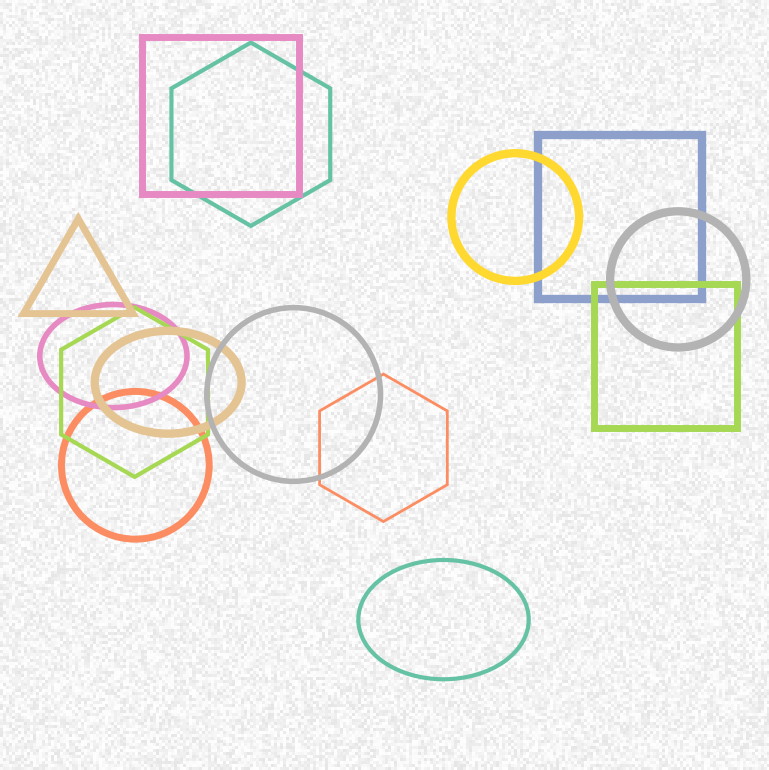[{"shape": "oval", "thickness": 1.5, "radius": 0.55, "center": [0.576, 0.195]}, {"shape": "hexagon", "thickness": 1.5, "radius": 0.6, "center": [0.326, 0.826]}, {"shape": "hexagon", "thickness": 1, "radius": 0.48, "center": [0.498, 0.418]}, {"shape": "circle", "thickness": 2.5, "radius": 0.48, "center": [0.176, 0.396]}, {"shape": "square", "thickness": 3, "radius": 0.53, "center": [0.805, 0.718]}, {"shape": "square", "thickness": 2.5, "radius": 0.51, "center": [0.286, 0.85]}, {"shape": "oval", "thickness": 2, "radius": 0.48, "center": [0.147, 0.538]}, {"shape": "hexagon", "thickness": 1.5, "radius": 0.55, "center": [0.175, 0.491]}, {"shape": "square", "thickness": 2.5, "radius": 0.47, "center": [0.864, 0.538]}, {"shape": "circle", "thickness": 3, "radius": 0.41, "center": [0.669, 0.718]}, {"shape": "oval", "thickness": 3, "radius": 0.48, "center": [0.218, 0.504]}, {"shape": "triangle", "thickness": 2.5, "radius": 0.41, "center": [0.102, 0.634]}, {"shape": "circle", "thickness": 2, "radius": 0.56, "center": [0.381, 0.488]}, {"shape": "circle", "thickness": 3, "radius": 0.44, "center": [0.881, 0.637]}]